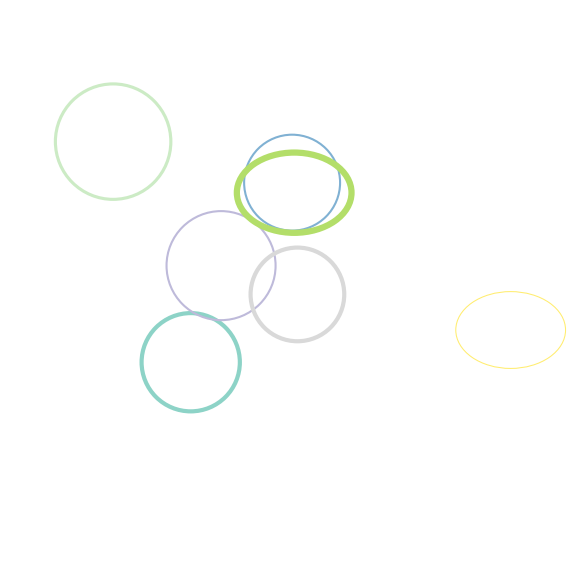[{"shape": "circle", "thickness": 2, "radius": 0.43, "center": [0.33, 0.372]}, {"shape": "circle", "thickness": 1, "radius": 0.47, "center": [0.383, 0.539]}, {"shape": "circle", "thickness": 1, "radius": 0.42, "center": [0.506, 0.683]}, {"shape": "oval", "thickness": 3, "radius": 0.5, "center": [0.509, 0.665]}, {"shape": "circle", "thickness": 2, "radius": 0.41, "center": [0.515, 0.489]}, {"shape": "circle", "thickness": 1.5, "radius": 0.5, "center": [0.196, 0.754]}, {"shape": "oval", "thickness": 0.5, "radius": 0.48, "center": [0.884, 0.428]}]